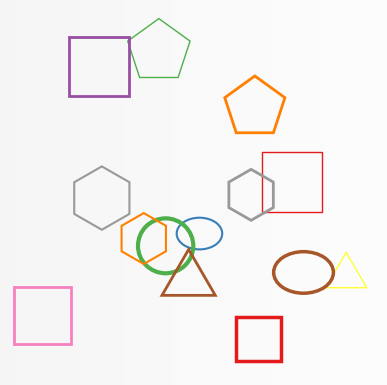[{"shape": "square", "thickness": 2.5, "radius": 0.29, "center": [0.667, 0.119]}, {"shape": "square", "thickness": 1, "radius": 0.38, "center": [0.753, 0.527]}, {"shape": "oval", "thickness": 1.5, "radius": 0.29, "center": [0.515, 0.393]}, {"shape": "pentagon", "thickness": 1, "radius": 0.42, "center": [0.41, 0.867]}, {"shape": "circle", "thickness": 3, "radius": 0.36, "center": [0.427, 0.362]}, {"shape": "square", "thickness": 2, "radius": 0.39, "center": [0.254, 0.828]}, {"shape": "hexagon", "thickness": 1.5, "radius": 0.33, "center": [0.371, 0.38]}, {"shape": "pentagon", "thickness": 2, "radius": 0.41, "center": [0.658, 0.721]}, {"shape": "triangle", "thickness": 1, "radius": 0.31, "center": [0.893, 0.283]}, {"shape": "triangle", "thickness": 2, "radius": 0.4, "center": [0.487, 0.273]}, {"shape": "oval", "thickness": 2.5, "radius": 0.39, "center": [0.783, 0.292]}, {"shape": "square", "thickness": 2, "radius": 0.37, "center": [0.11, 0.18]}, {"shape": "hexagon", "thickness": 1.5, "radius": 0.41, "center": [0.263, 0.486]}, {"shape": "hexagon", "thickness": 2, "radius": 0.33, "center": [0.648, 0.494]}]